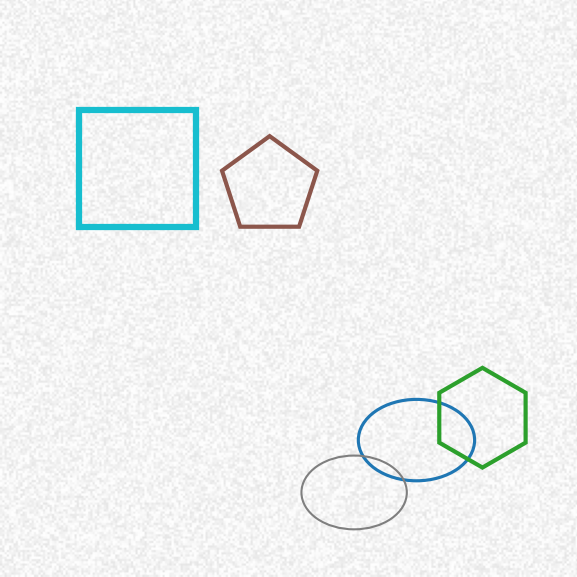[{"shape": "oval", "thickness": 1.5, "radius": 0.5, "center": [0.721, 0.237]}, {"shape": "hexagon", "thickness": 2, "radius": 0.43, "center": [0.835, 0.276]}, {"shape": "pentagon", "thickness": 2, "radius": 0.43, "center": [0.467, 0.677]}, {"shape": "oval", "thickness": 1, "radius": 0.46, "center": [0.613, 0.146]}, {"shape": "square", "thickness": 3, "radius": 0.51, "center": [0.239, 0.708]}]